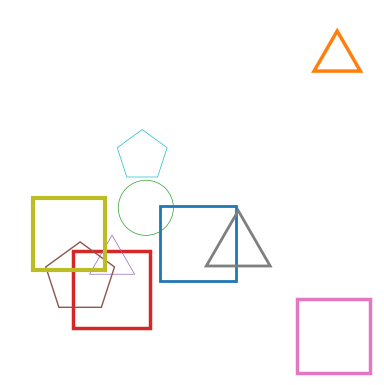[{"shape": "square", "thickness": 2, "radius": 0.49, "center": [0.514, 0.367]}, {"shape": "triangle", "thickness": 2.5, "radius": 0.35, "center": [0.876, 0.85]}, {"shape": "circle", "thickness": 0.5, "radius": 0.36, "center": [0.379, 0.46]}, {"shape": "square", "thickness": 2.5, "radius": 0.5, "center": [0.291, 0.249]}, {"shape": "triangle", "thickness": 0.5, "radius": 0.34, "center": [0.291, 0.322]}, {"shape": "pentagon", "thickness": 1, "radius": 0.47, "center": [0.208, 0.278]}, {"shape": "square", "thickness": 2.5, "radius": 0.48, "center": [0.867, 0.127]}, {"shape": "triangle", "thickness": 2, "radius": 0.48, "center": [0.619, 0.357]}, {"shape": "square", "thickness": 3, "radius": 0.47, "center": [0.179, 0.392]}, {"shape": "pentagon", "thickness": 0.5, "radius": 0.34, "center": [0.369, 0.595]}]